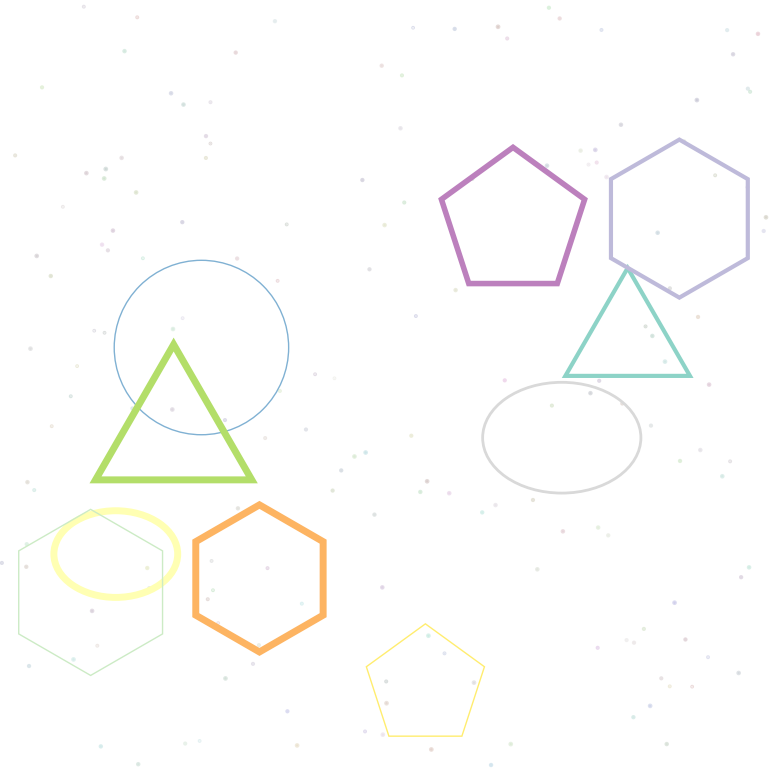[{"shape": "triangle", "thickness": 1.5, "radius": 0.47, "center": [0.815, 0.559]}, {"shape": "oval", "thickness": 2.5, "radius": 0.4, "center": [0.15, 0.28]}, {"shape": "hexagon", "thickness": 1.5, "radius": 0.51, "center": [0.882, 0.716]}, {"shape": "circle", "thickness": 0.5, "radius": 0.57, "center": [0.262, 0.549]}, {"shape": "hexagon", "thickness": 2.5, "radius": 0.48, "center": [0.337, 0.249]}, {"shape": "triangle", "thickness": 2.5, "radius": 0.59, "center": [0.226, 0.435]}, {"shape": "oval", "thickness": 1, "radius": 0.51, "center": [0.73, 0.432]}, {"shape": "pentagon", "thickness": 2, "radius": 0.49, "center": [0.666, 0.711]}, {"shape": "hexagon", "thickness": 0.5, "radius": 0.54, "center": [0.118, 0.231]}, {"shape": "pentagon", "thickness": 0.5, "radius": 0.4, "center": [0.552, 0.109]}]